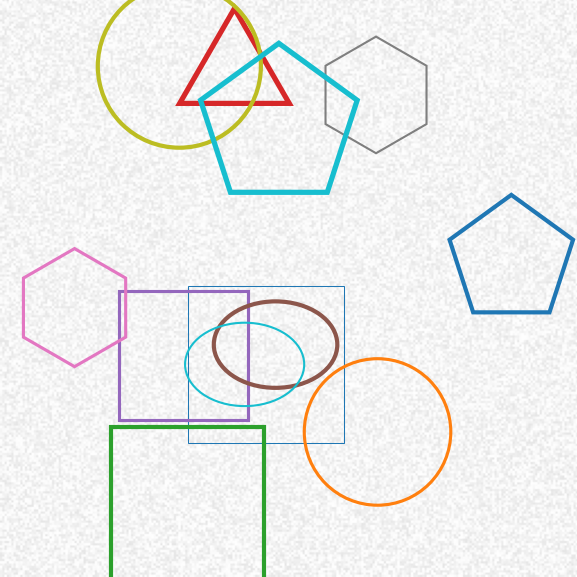[{"shape": "pentagon", "thickness": 2, "radius": 0.56, "center": [0.885, 0.549]}, {"shape": "square", "thickness": 0.5, "radius": 0.68, "center": [0.461, 0.368]}, {"shape": "circle", "thickness": 1.5, "radius": 0.63, "center": [0.654, 0.251]}, {"shape": "square", "thickness": 2, "radius": 0.66, "center": [0.325, 0.127]}, {"shape": "triangle", "thickness": 2.5, "radius": 0.55, "center": [0.406, 0.875]}, {"shape": "square", "thickness": 1.5, "radius": 0.56, "center": [0.318, 0.384]}, {"shape": "oval", "thickness": 2, "radius": 0.53, "center": [0.477, 0.402]}, {"shape": "hexagon", "thickness": 1.5, "radius": 0.51, "center": [0.129, 0.466]}, {"shape": "hexagon", "thickness": 1, "radius": 0.5, "center": [0.651, 0.835]}, {"shape": "circle", "thickness": 2, "radius": 0.71, "center": [0.311, 0.885]}, {"shape": "oval", "thickness": 1, "radius": 0.52, "center": [0.424, 0.368]}, {"shape": "pentagon", "thickness": 2.5, "radius": 0.71, "center": [0.483, 0.781]}]